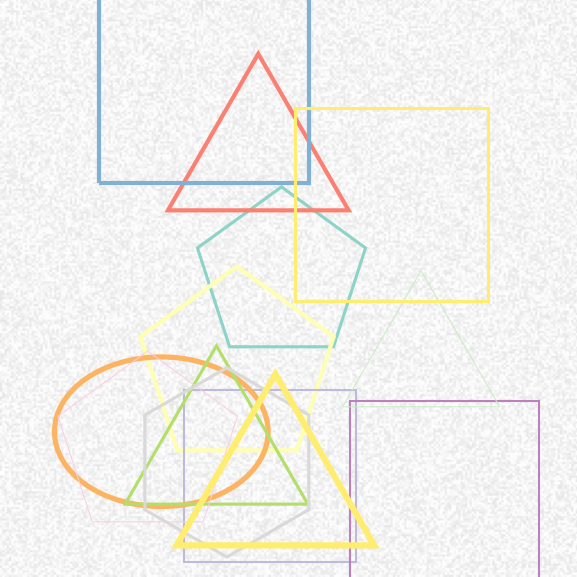[{"shape": "pentagon", "thickness": 1.5, "radius": 0.77, "center": [0.487, 0.522]}, {"shape": "pentagon", "thickness": 2, "radius": 0.88, "center": [0.41, 0.362]}, {"shape": "square", "thickness": 1, "radius": 0.74, "center": [0.468, 0.175]}, {"shape": "triangle", "thickness": 2, "radius": 0.9, "center": [0.447, 0.725]}, {"shape": "square", "thickness": 2, "radius": 0.91, "center": [0.353, 0.864]}, {"shape": "oval", "thickness": 2.5, "radius": 0.92, "center": [0.279, 0.252]}, {"shape": "triangle", "thickness": 1.5, "radius": 0.91, "center": [0.375, 0.218]}, {"shape": "pentagon", "thickness": 0.5, "radius": 0.82, "center": [0.256, 0.228]}, {"shape": "hexagon", "thickness": 1.5, "radius": 0.82, "center": [0.393, 0.199]}, {"shape": "square", "thickness": 1, "radius": 0.82, "center": [0.769, 0.141]}, {"shape": "triangle", "thickness": 0.5, "radius": 0.79, "center": [0.729, 0.373]}, {"shape": "triangle", "thickness": 3, "radius": 0.99, "center": [0.477, 0.154]}, {"shape": "square", "thickness": 1.5, "radius": 0.83, "center": [0.678, 0.645]}]